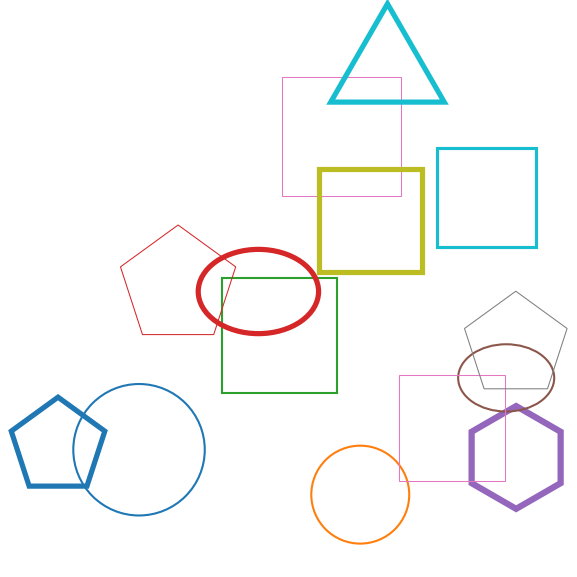[{"shape": "pentagon", "thickness": 2.5, "radius": 0.43, "center": [0.101, 0.226]}, {"shape": "circle", "thickness": 1, "radius": 0.57, "center": [0.241, 0.22]}, {"shape": "circle", "thickness": 1, "radius": 0.42, "center": [0.624, 0.143]}, {"shape": "square", "thickness": 1, "radius": 0.5, "center": [0.483, 0.418]}, {"shape": "oval", "thickness": 2.5, "radius": 0.52, "center": [0.447, 0.494]}, {"shape": "pentagon", "thickness": 0.5, "radius": 0.52, "center": [0.308, 0.505]}, {"shape": "hexagon", "thickness": 3, "radius": 0.44, "center": [0.894, 0.207]}, {"shape": "oval", "thickness": 1, "radius": 0.42, "center": [0.877, 0.345]}, {"shape": "square", "thickness": 0.5, "radius": 0.52, "center": [0.591, 0.762]}, {"shape": "square", "thickness": 0.5, "radius": 0.46, "center": [0.783, 0.259]}, {"shape": "pentagon", "thickness": 0.5, "radius": 0.47, "center": [0.893, 0.401]}, {"shape": "square", "thickness": 2.5, "radius": 0.45, "center": [0.642, 0.617]}, {"shape": "triangle", "thickness": 2.5, "radius": 0.57, "center": [0.671, 0.879]}, {"shape": "square", "thickness": 1.5, "radius": 0.43, "center": [0.842, 0.656]}]